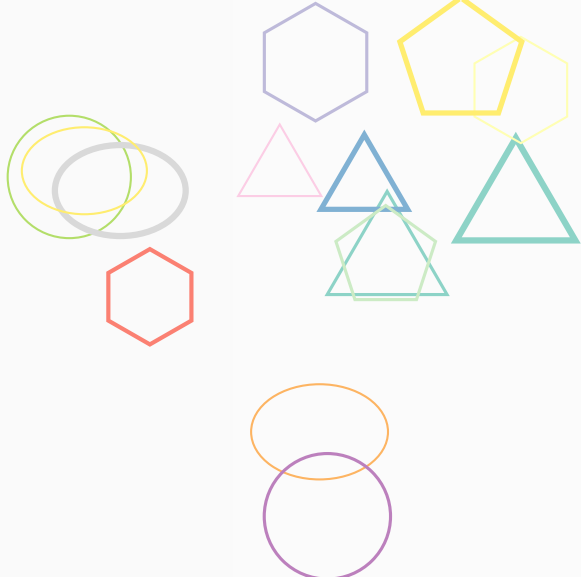[{"shape": "triangle", "thickness": 3, "radius": 0.59, "center": [0.887, 0.642]}, {"shape": "triangle", "thickness": 1.5, "radius": 0.6, "center": [0.666, 0.549]}, {"shape": "hexagon", "thickness": 1, "radius": 0.46, "center": [0.896, 0.843]}, {"shape": "hexagon", "thickness": 1.5, "radius": 0.51, "center": [0.543, 0.891]}, {"shape": "hexagon", "thickness": 2, "radius": 0.41, "center": [0.258, 0.485]}, {"shape": "triangle", "thickness": 2.5, "radius": 0.43, "center": [0.627, 0.68]}, {"shape": "oval", "thickness": 1, "radius": 0.59, "center": [0.55, 0.251]}, {"shape": "circle", "thickness": 1, "radius": 0.53, "center": [0.119, 0.693]}, {"shape": "triangle", "thickness": 1, "radius": 0.41, "center": [0.481, 0.701]}, {"shape": "oval", "thickness": 3, "radius": 0.56, "center": [0.207, 0.669]}, {"shape": "circle", "thickness": 1.5, "radius": 0.54, "center": [0.563, 0.105]}, {"shape": "pentagon", "thickness": 1.5, "radius": 0.45, "center": [0.664, 0.553]}, {"shape": "oval", "thickness": 1, "radius": 0.54, "center": [0.145, 0.703]}, {"shape": "pentagon", "thickness": 2.5, "radius": 0.55, "center": [0.793, 0.893]}]